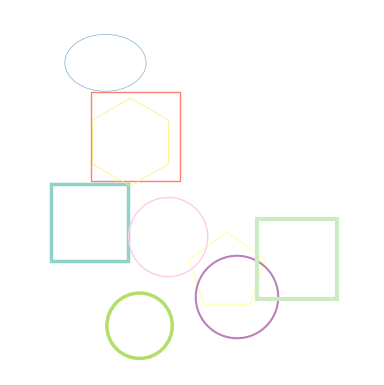[{"shape": "square", "thickness": 2.5, "radius": 0.5, "center": [0.231, 0.421]}, {"shape": "pentagon", "thickness": 1, "radius": 0.52, "center": [0.59, 0.294]}, {"shape": "square", "thickness": 1, "radius": 0.58, "center": [0.351, 0.646]}, {"shape": "oval", "thickness": 0.5, "radius": 0.53, "center": [0.274, 0.837]}, {"shape": "circle", "thickness": 2.5, "radius": 0.42, "center": [0.363, 0.154]}, {"shape": "circle", "thickness": 1, "radius": 0.51, "center": [0.437, 0.384]}, {"shape": "circle", "thickness": 1.5, "radius": 0.54, "center": [0.616, 0.229]}, {"shape": "square", "thickness": 3, "radius": 0.52, "center": [0.771, 0.328]}, {"shape": "hexagon", "thickness": 0.5, "radius": 0.57, "center": [0.339, 0.631]}]